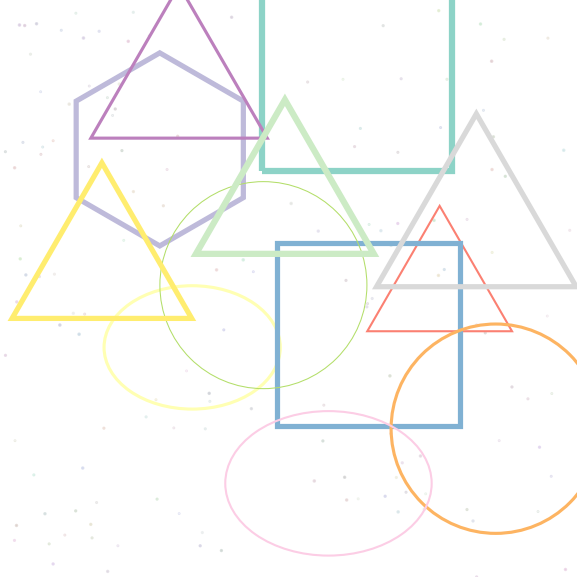[{"shape": "square", "thickness": 3, "radius": 0.82, "center": [0.619, 0.867]}, {"shape": "oval", "thickness": 1.5, "radius": 0.76, "center": [0.333, 0.398]}, {"shape": "hexagon", "thickness": 2.5, "radius": 0.84, "center": [0.277, 0.74]}, {"shape": "triangle", "thickness": 1, "radius": 0.72, "center": [0.761, 0.498]}, {"shape": "square", "thickness": 2.5, "radius": 0.79, "center": [0.638, 0.419]}, {"shape": "circle", "thickness": 1.5, "radius": 0.91, "center": [0.858, 0.257]}, {"shape": "circle", "thickness": 0.5, "radius": 0.9, "center": [0.456, 0.505]}, {"shape": "oval", "thickness": 1, "radius": 0.89, "center": [0.569, 0.162]}, {"shape": "triangle", "thickness": 2.5, "radius": 1.0, "center": [0.825, 0.602]}, {"shape": "triangle", "thickness": 1.5, "radius": 0.88, "center": [0.31, 0.848]}, {"shape": "triangle", "thickness": 3, "radius": 0.89, "center": [0.493, 0.648]}, {"shape": "triangle", "thickness": 2.5, "radius": 0.9, "center": [0.176, 0.538]}]